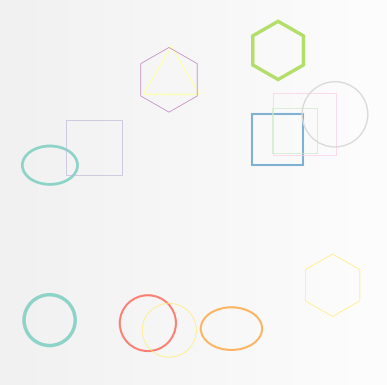[{"shape": "circle", "thickness": 2.5, "radius": 0.33, "center": [0.128, 0.169]}, {"shape": "oval", "thickness": 2, "radius": 0.36, "center": [0.129, 0.571]}, {"shape": "triangle", "thickness": 1, "radius": 0.42, "center": [0.442, 0.797]}, {"shape": "square", "thickness": 0.5, "radius": 0.36, "center": [0.243, 0.616]}, {"shape": "circle", "thickness": 1.5, "radius": 0.36, "center": [0.382, 0.161]}, {"shape": "square", "thickness": 1.5, "radius": 0.33, "center": [0.716, 0.637]}, {"shape": "oval", "thickness": 1.5, "radius": 0.4, "center": [0.597, 0.146]}, {"shape": "hexagon", "thickness": 2.5, "radius": 0.38, "center": [0.718, 0.869]}, {"shape": "square", "thickness": 0.5, "radius": 0.41, "center": [0.787, 0.678]}, {"shape": "circle", "thickness": 1, "radius": 0.42, "center": [0.864, 0.703]}, {"shape": "hexagon", "thickness": 0.5, "radius": 0.42, "center": [0.436, 0.793]}, {"shape": "square", "thickness": 0.5, "radius": 0.29, "center": [0.76, 0.661]}, {"shape": "hexagon", "thickness": 0.5, "radius": 0.41, "center": [0.858, 0.259]}, {"shape": "circle", "thickness": 0.5, "radius": 0.35, "center": [0.437, 0.142]}]